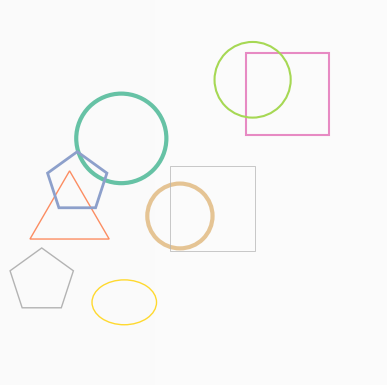[{"shape": "circle", "thickness": 3, "radius": 0.58, "center": [0.313, 0.641]}, {"shape": "triangle", "thickness": 1, "radius": 0.59, "center": [0.18, 0.438]}, {"shape": "pentagon", "thickness": 2, "radius": 0.4, "center": [0.199, 0.525]}, {"shape": "square", "thickness": 1.5, "radius": 0.54, "center": [0.742, 0.756]}, {"shape": "circle", "thickness": 1.5, "radius": 0.49, "center": [0.652, 0.793]}, {"shape": "oval", "thickness": 1, "radius": 0.42, "center": [0.321, 0.215]}, {"shape": "circle", "thickness": 3, "radius": 0.42, "center": [0.464, 0.439]}, {"shape": "square", "thickness": 0.5, "radius": 0.55, "center": [0.55, 0.458]}, {"shape": "pentagon", "thickness": 1, "radius": 0.43, "center": [0.108, 0.27]}]